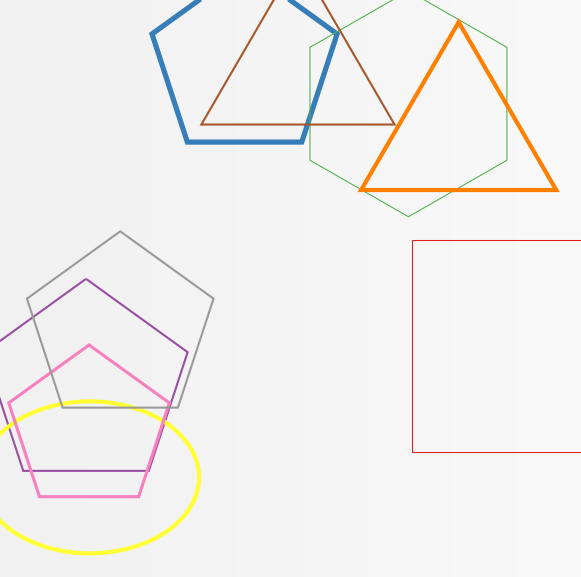[{"shape": "square", "thickness": 0.5, "radius": 0.92, "center": [0.892, 0.4]}, {"shape": "pentagon", "thickness": 2.5, "radius": 0.84, "center": [0.421, 0.889]}, {"shape": "hexagon", "thickness": 0.5, "radius": 0.98, "center": [0.703, 0.819]}, {"shape": "pentagon", "thickness": 1, "radius": 0.92, "center": [0.148, 0.332]}, {"shape": "triangle", "thickness": 2, "radius": 0.97, "center": [0.789, 0.767]}, {"shape": "oval", "thickness": 2, "radius": 0.94, "center": [0.155, 0.173]}, {"shape": "triangle", "thickness": 1, "radius": 0.96, "center": [0.513, 0.879]}, {"shape": "pentagon", "thickness": 1.5, "radius": 0.73, "center": [0.153, 0.257]}, {"shape": "pentagon", "thickness": 1, "radius": 0.84, "center": [0.207, 0.43]}]